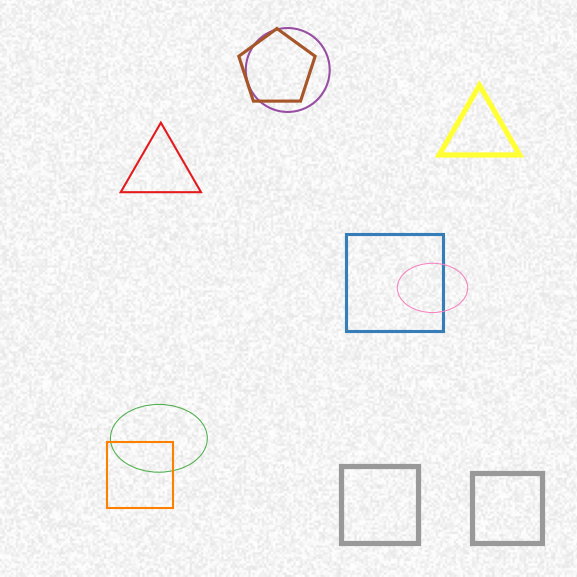[{"shape": "triangle", "thickness": 1, "radius": 0.4, "center": [0.279, 0.706]}, {"shape": "square", "thickness": 1.5, "radius": 0.42, "center": [0.683, 0.51]}, {"shape": "oval", "thickness": 0.5, "radius": 0.42, "center": [0.275, 0.24]}, {"shape": "circle", "thickness": 1, "radius": 0.36, "center": [0.498, 0.878]}, {"shape": "square", "thickness": 1, "radius": 0.29, "center": [0.243, 0.177]}, {"shape": "triangle", "thickness": 2.5, "radius": 0.4, "center": [0.83, 0.771]}, {"shape": "pentagon", "thickness": 1.5, "radius": 0.35, "center": [0.48, 0.88]}, {"shape": "oval", "thickness": 0.5, "radius": 0.3, "center": [0.749, 0.501]}, {"shape": "square", "thickness": 2.5, "radius": 0.3, "center": [0.878, 0.12]}, {"shape": "square", "thickness": 2.5, "radius": 0.33, "center": [0.657, 0.125]}]